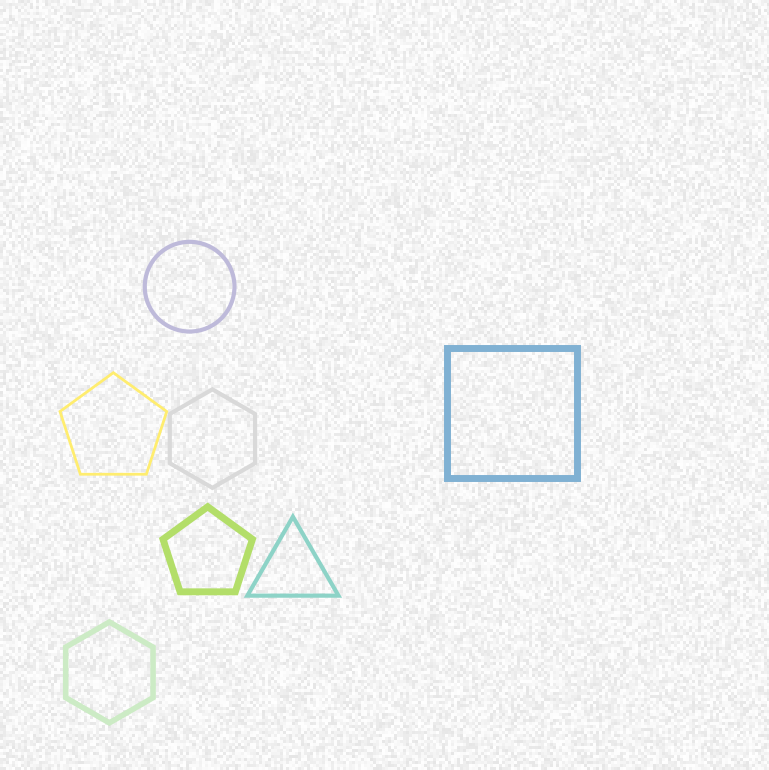[{"shape": "triangle", "thickness": 1.5, "radius": 0.34, "center": [0.38, 0.261]}, {"shape": "circle", "thickness": 1.5, "radius": 0.29, "center": [0.246, 0.628]}, {"shape": "square", "thickness": 2.5, "radius": 0.42, "center": [0.665, 0.464]}, {"shape": "pentagon", "thickness": 2.5, "radius": 0.31, "center": [0.27, 0.281]}, {"shape": "hexagon", "thickness": 1.5, "radius": 0.32, "center": [0.276, 0.43]}, {"shape": "hexagon", "thickness": 2, "radius": 0.33, "center": [0.142, 0.127]}, {"shape": "pentagon", "thickness": 1, "radius": 0.36, "center": [0.147, 0.443]}]